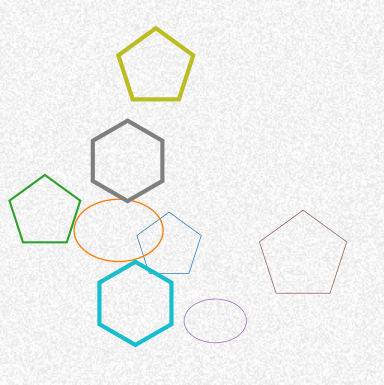[{"shape": "pentagon", "thickness": 0.5, "radius": 0.44, "center": [0.439, 0.361]}, {"shape": "oval", "thickness": 1, "radius": 0.58, "center": [0.308, 0.402]}, {"shape": "pentagon", "thickness": 1.5, "radius": 0.48, "center": [0.117, 0.449]}, {"shape": "oval", "thickness": 0.5, "radius": 0.41, "center": [0.559, 0.166]}, {"shape": "pentagon", "thickness": 0.5, "radius": 0.6, "center": [0.787, 0.335]}, {"shape": "hexagon", "thickness": 3, "radius": 0.52, "center": [0.331, 0.582]}, {"shape": "pentagon", "thickness": 3, "radius": 0.51, "center": [0.405, 0.825]}, {"shape": "hexagon", "thickness": 3, "radius": 0.54, "center": [0.352, 0.212]}]